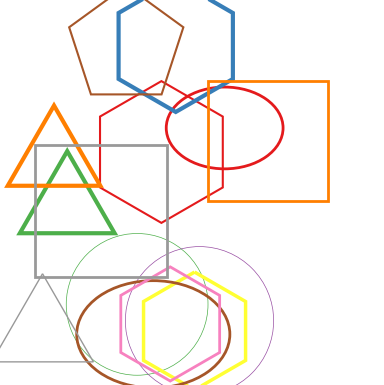[{"shape": "hexagon", "thickness": 1.5, "radius": 0.92, "center": [0.419, 0.605]}, {"shape": "oval", "thickness": 2, "radius": 0.76, "center": [0.584, 0.668]}, {"shape": "hexagon", "thickness": 3, "radius": 0.86, "center": [0.456, 0.881]}, {"shape": "circle", "thickness": 0.5, "radius": 0.92, "center": [0.356, 0.209]}, {"shape": "triangle", "thickness": 3, "radius": 0.71, "center": [0.175, 0.465]}, {"shape": "circle", "thickness": 0.5, "radius": 0.96, "center": [0.518, 0.167]}, {"shape": "square", "thickness": 2, "radius": 0.78, "center": [0.696, 0.634]}, {"shape": "triangle", "thickness": 3, "radius": 0.69, "center": [0.14, 0.587]}, {"shape": "hexagon", "thickness": 2.5, "radius": 0.77, "center": [0.505, 0.14]}, {"shape": "pentagon", "thickness": 1.5, "radius": 0.78, "center": [0.328, 0.881]}, {"shape": "oval", "thickness": 2, "radius": 0.99, "center": [0.398, 0.132]}, {"shape": "hexagon", "thickness": 2, "radius": 0.74, "center": [0.442, 0.159]}, {"shape": "triangle", "thickness": 1, "radius": 0.76, "center": [0.11, 0.136]}, {"shape": "square", "thickness": 2, "radius": 0.86, "center": [0.261, 0.452]}]